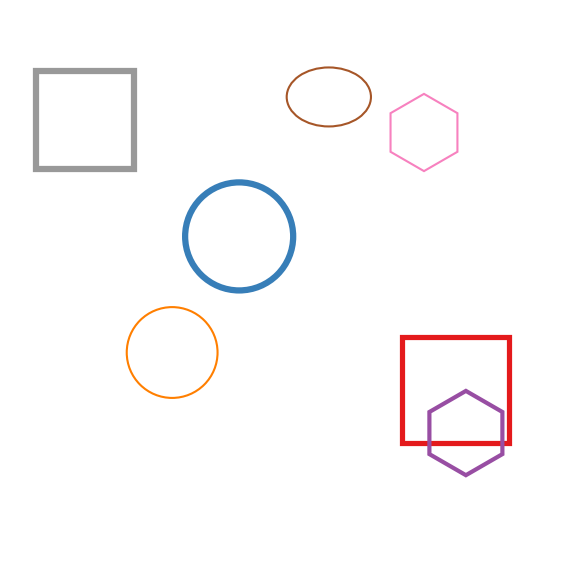[{"shape": "square", "thickness": 2.5, "radius": 0.46, "center": [0.789, 0.324]}, {"shape": "circle", "thickness": 3, "radius": 0.47, "center": [0.414, 0.59]}, {"shape": "hexagon", "thickness": 2, "radius": 0.36, "center": [0.807, 0.249]}, {"shape": "circle", "thickness": 1, "radius": 0.39, "center": [0.298, 0.389]}, {"shape": "oval", "thickness": 1, "radius": 0.36, "center": [0.569, 0.831]}, {"shape": "hexagon", "thickness": 1, "radius": 0.33, "center": [0.734, 0.77]}, {"shape": "square", "thickness": 3, "radius": 0.43, "center": [0.147, 0.791]}]